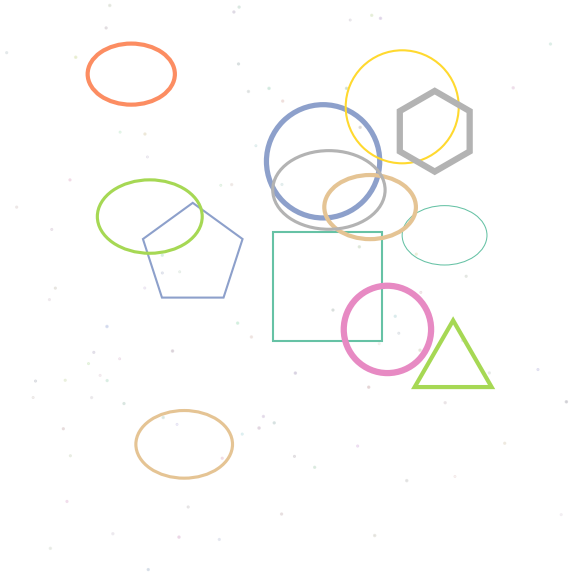[{"shape": "oval", "thickness": 0.5, "radius": 0.37, "center": [0.77, 0.592]}, {"shape": "square", "thickness": 1, "radius": 0.47, "center": [0.568, 0.503]}, {"shape": "oval", "thickness": 2, "radius": 0.38, "center": [0.227, 0.871]}, {"shape": "circle", "thickness": 2.5, "radius": 0.49, "center": [0.559, 0.72]}, {"shape": "pentagon", "thickness": 1, "radius": 0.45, "center": [0.334, 0.557]}, {"shape": "circle", "thickness": 3, "radius": 0.38, "center": [0.671, 0.429]}, {"shape": "oval", "thickness": 1.5, "radius": 0.45, "center": [0.259, 0.624]}, {"shape": "triangle", "thickness": 2, "radius": 0.38, "center": [0.785, 0.367]}, {"shape": "circle", "thickness": 1, "radius": 0.49, "center": [0.696, 0.814]}, {"shape": "oval", "thickness": 2, "radius": 0.4, "center": [0.641, 0.641]}, {"shape": "oval", "thickness": 1.5, "radius": 0.42, "center": [0.319, 0.23]}, {"shape": "oval", "thickness": 1.5, "radius": 0.49, "center": [0.57, 0.67]}, {"shape": "hexagon", "thickness": 3, "radius": 0.35, "center": [0.753, 0.772]}]